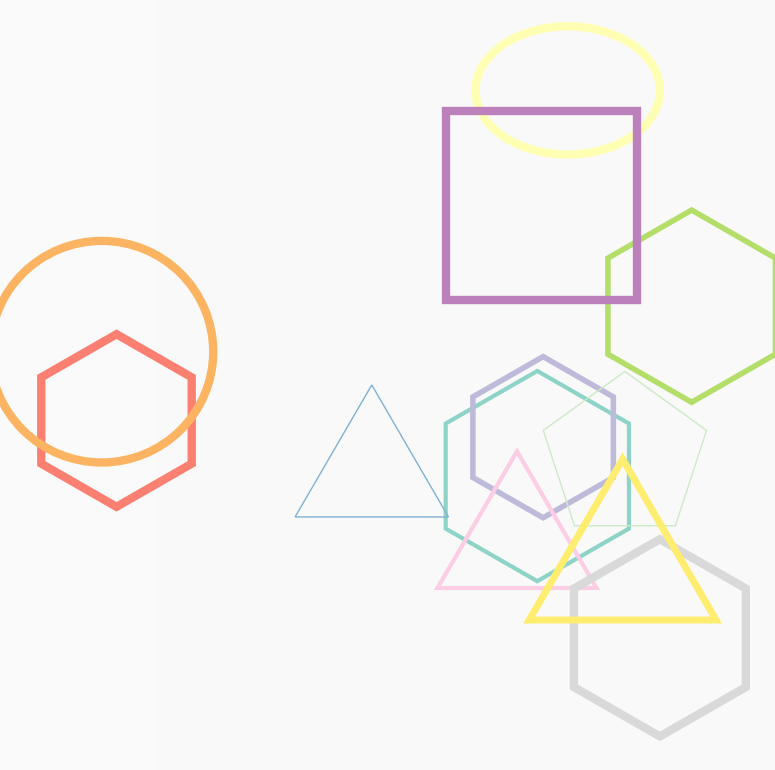[{"shape": "hexagon", "thickness": 1.5, "radius": 0.68, "center": [0.693, 0.382]}, {"shape": "oval", "thickness": 3, "radius": 0.59, "center": [0.733, 0.883]}, {"shape": "hexagon", "thickness": 2, "radius": 0.52, "center": [0.701, 0.432]}, {"shape": "hexagon", "thickness": 3, "radius": 0.56, "center": [0.15, 0.454]}, {"shape": "triangle", "thickness": 0.5, "radius": 0.57, "center": [0.48, 0.386]}, {"shape": "circle", "thickness": 3, "radius": 0.72, "center": [0.131, 0.543]}, {"shape": "hexagon", "thickness": 2, "radius": 0.62, "center": [0.892, 0.602]}, {"shape": "triangle", "thickness": 1.5, "radius": 0.59, "center": [0.667, 0.296]}, {"shape": "hexagon", "thickness": 3, "radius": 0.64, "center": [0.851, 0.172]}, {"shape": "square", "thickness": 3, "radius": 0.62, "center": [0.699, 0.733]}, {"shape": "pentagon", "thickness": 0.5, "radius": 0.55, "center": [0.806, 0.407]}, {"shape": "triangle", "thickness": 2.5, "radius": 0.7, "center": [0.803, 0.264]}]